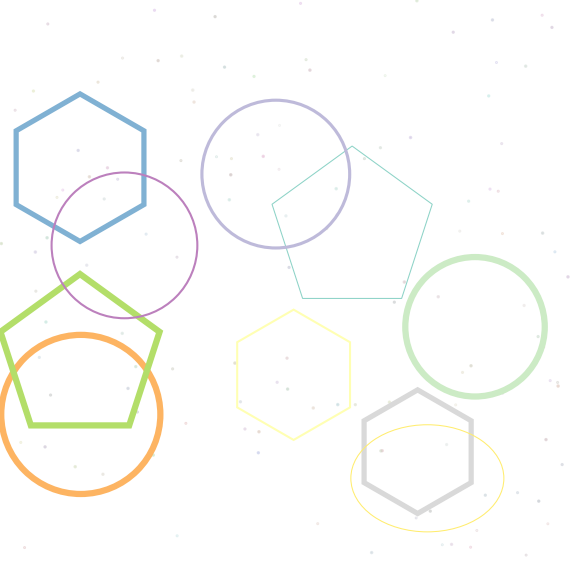[{"shape": "pentagon", "thickness": 0.5, "radius": 0.73, "center": [0.61, 0.6]}, {"shape": "hexagon", "thickness": 1, "radius": 0.56, "center": [0.508, 0.35]}, {"shape": "circle", "thickness": 1.5, "radius": 0.64, "center": [0.478, 0.698]}, {"shape": "hexagon", "thickness": 2.5, "radius": 0.64, "center": [0.139, 0.709]}, {"shape": "circle", "thickness": 3, "radius": 0.69, "center": [0.14, 0.282]}, {"shape": "pentagon", "thickness": 3, "radius": 0.72, "center": [0.139, 0.38]}, {"shape": "hexagon", "thickness": 2.5, "radius": 0.54, "center": [0.723, 0.217]}, {"shape": "circle", "thickness": 1, "radius": 0.63, "center": [0.216, 0.574]}, {"shape": "circle", "thickness": 3, "radius": 0.6, "center": [0.823, 0.433]}, {"shape": "oval", "thickness": 0.5, "radius": 0.66, "center": [0.74, 0.171]}]